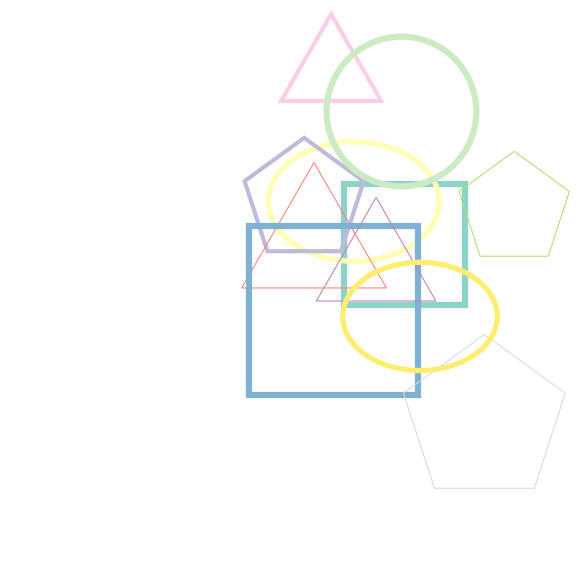[{"shape": "square", "thickness": 3, "radius": 0.53, "center": [0.7, 0.576]}, {"shape": "oval", "thickness": 2.5, "radius": 0.74, "center": [0.613, 0.65]}, {"shape": "pentagon", "thickness": 2, "radius": 0.54, "center": [0.527, 0.652]}, {"shape": "triangle", "thickness": 0.5, "radius": 0.72, "center": [0.544, 0.573]}, {"shape": "square", "thickness": 3, "radius": 0.73, "center": [0.577, 0.462]}, {"shape": "pentagon", "thickness": 0.5, "radius": 0.5, "center": [0.89, 0.637]}, {"shape": "triangle", "thickness": 2, "radius": 0.5, "center": [0.573, 0.874]}, {"shape": "pentagon", "thickness": 0.5, "radius": 0.74, "center": [0.839, 0.273]}, {"shape": "triangle", "thickness": 0.5, "radius": 0.6, "center": [0.651, 0.538]}, {"shape": "circle", "thickness": 3, "radius": 0.65, "center": [0.695, 0.806]}, {"shape": "oval", "thickness": 2.5, "radius": 0.67, "center": [0.727, 0.451]}]